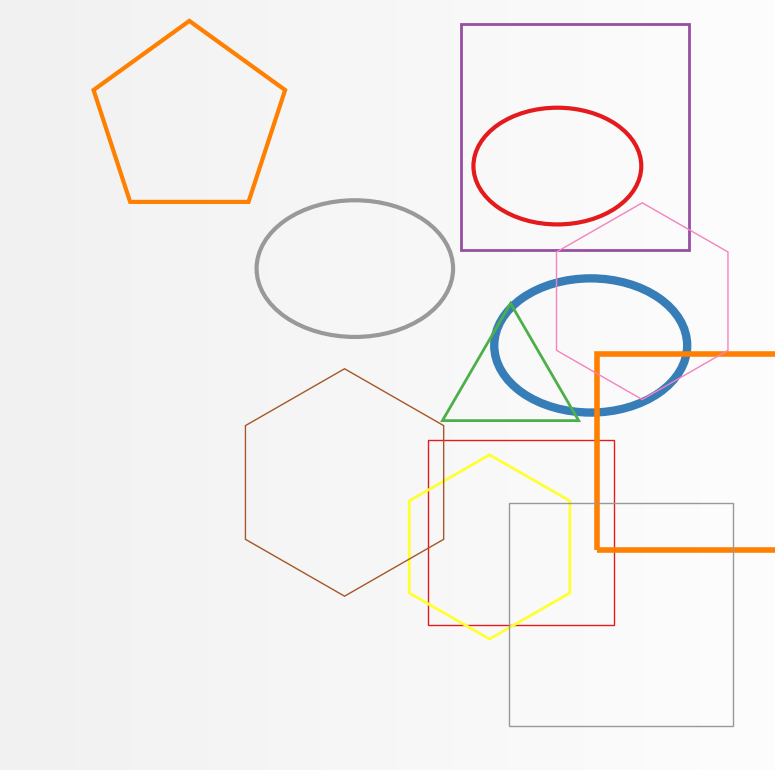[{"shape": "oval", "thickness": 1.5, "radius": 0.54, "center": [0.719, 0.784]}, {"shape": "square", "thickness": 0.5, "radius": 0.6, "center": [0.673, 0.309]}, {"shape": "oval", "thickness": 3, "radius": 0.62, "center": [0.762, 0.551]}, {"shape": "triangle", "thickness": 1, "radius": 0.51, "center": [0.659, 0.504]}, {"shape": "square", "thickness": 1, "radius": 0.73, "center": [0.742, 0.822]}, {"shape": "square", "thickness": 2, "radius": 0.64, "center": [0.898, 0.413]}, {"shape": "pentagon", "thickness": 1.5, "radius": 0.65, "center": [0.244, 0.843]}, {"shape": "hexagon", "thickness": 1, "radius": 0.6, "center": [0.632, 0.29]}, {"shape": "hexagon", "thickness": 0.5, "radius": 0.74, "center": [0.445, 0.373]}, {"shape": "hexagon", "thickness": 0.5, "radius": 0.64, "center": [0.829, 0.609]}, {"shape": "square", "thickness": 0.5, "radius": 0.72, "center": [0.801, 0.202]}, {"shape": "oval", "thickness": 1.5, "radius": 0.63, "center": [0.458, 0.651]}]